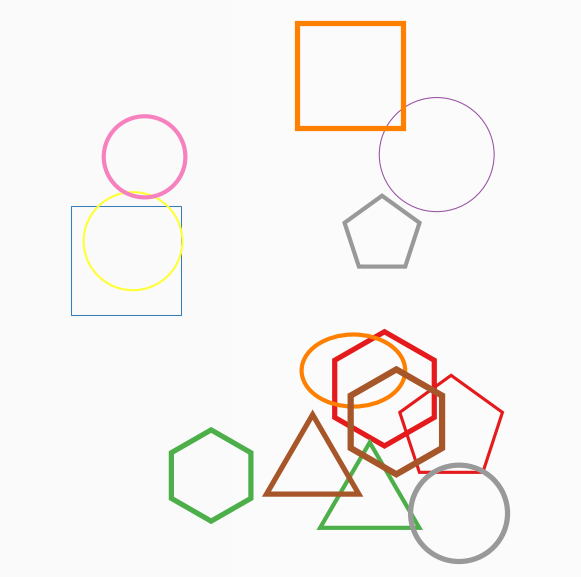[{"shape": "pentagon", "thickness": 1.5, "radius": 0.46, "center": [0.776, 0.256]}, {"shape": "hexagon", "thickness": 2.5, "radius": 0.49, "center": [0.662, 0.326]}, {"shape": "square", "thickness": 0.5, "radius": 0.48, "center": [0.217, 0.548]}, {"shape": "triangle", "thickness": 2, "radius": 0.49, "center": [0.636, 0.134]}, {"shape": "hexagon", "thickness": 2.5, "radius": 0.4, "center": [0.363, 0.176]}, {"shape": "circle", "thickness": 0.5, "radius": 0.49, "center": [0.751, 0.731]}, {"shape": "oval", "thickness": 2, "radius": 0.45, "center": [0.608, 0.358]}, {"shape": "square", "thickness": 2.5, "radius": 0.45, "center": [0.603, 0.869]}, {"shape": "circle", "thickness": 1, "radius": 0.42, "center": [0.229, 0.582]}, {"shape": "triangle", "thickness": 2.5, "radius": 0.46, "center": [0.538, 0.189]}, {"shape": "hexagon", "thickness": 3, "radius": 0.45, "center": [0.682, 0.269]}, {"shape": "circle", "thickness": 2, "radius": 0.35, "center": [0.249, 0.728]}, {"shape": "pentagon", "thickness": 2, "radius": 0.34, "center": [0.657, 0.592]}, {"shape": "circle", "thickness": 2.5, "radius": 0.42, "center": [0.79, 0.11]}]